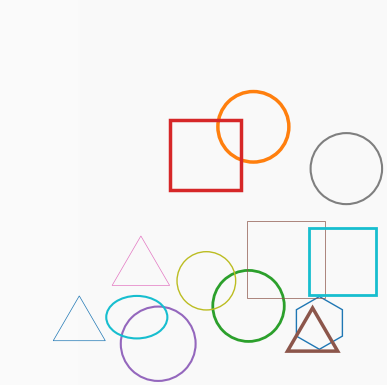[{"shape": "triangle", "thickness": 0.5, "radius": 0.39, "center": [0.205, 0.154]}, {"shape": "hexagon", "thickness": 1, "radius": 0.34, "center": [0.824, 0.161]}, {"shape": "circle", "thickness": 2.5, "radius": 0.46, "center": [0.654, 0.671]}, {"shape": "circle", "thickness": 2, "radius": 0.46, "center": [0.641, 0.205]}, {"shape": "square", "thickness": 2.5, "radius": 0.45, "center": [0.53, 0.598]}, {"shape": "circle", "thickness": 1.5, "radius": 0.48, "center": [0.408, 0.107]}, {"shape": "square", "thickness": 0.5, "radius": 0.5, "center": [0.738, 0.326]}, {"shape": "triangle", "thickness": 2.5, "radius": 0.37, "center": [0.807, 0.125]}, {"shape": "triangle", "thickness": 0.5, "radius": 0.43, "center": [0.364, 0.301]}, {"shape": "circle", "thickness": 1.5, "radius": 0.46, "center": [0.894, 0.562]}, {"shape": "circle", "thickness": 1, "radius": 0.38, "center": [0.532, 0.271]}, {"shape": "square", "thickness": 2, "radius": 0.43, "center": [0.884, 0.321]}, {"shape": "oval", "thickness": 1.5, "radius": 0.39, "center": [0.353, 0.176]}]